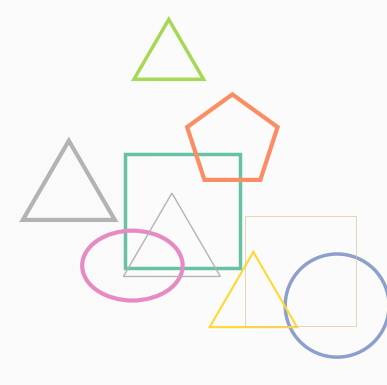[{"shape": "square", "thickness": 2.5, "radius": 0.74, "center": [0.471, 0.451]}, {"shape": "pentagon", "thickness": 3, "radius": 0.61, "center": [0.6, 0.632]}, {"shape": "circle", "thickness": 2.5, "radius": 0.67, "center": [0.87, 0.206]}, {"shape": "oval", "thickness": 3, "radius": 0.65, "center": [0.342, 0.31]}, {"shape": "triangle", "thickness": 2.5, "radius": 0.52, "center": [0.435, 0.846]}, {"shape": "triangle", "thickness": 1.5, "radius": 0.65, "center": [0.654, 0.215]}, {"shape": "square", "thickness": 0.5, "radius": 0.71, "center": [0.775, 0.297]}, {"shape": "triangle", "thickness": 3, "radius": 0.69, "center": [0.178, 0.497]}, {"shape": "triangle", "thickness": 1, "radius": 0.72, "center": [0.444, 0.354]}]